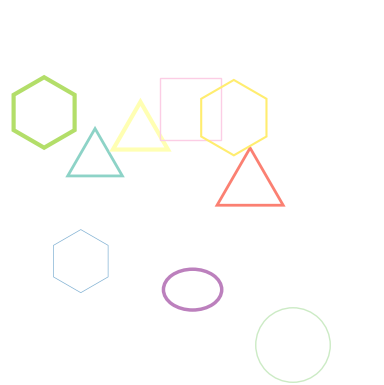[{"shape": "triangle", "thickness": 2, "radius": 0.41, "center": [0.247, 0.584]}, {"shape": "triangle", "thickness": 3, "radius": 0.41, "center": [0.365, 0.653]}, {"shape": "triangle", "thickness": 2, "radius": 0.5, "center": [0.65, 0.517]}, {"shape": "hexagon", "thickness": 0.5, "radius": 0.41, "center": [0.21, 0.322]}, {"shape": "hexagon", "thickness": 3, "radius": 0.46, "center": [0.115, 0.708]}, {"shape": "square", "thickness": 1, "radius": 0.4, "center": [0.495, 0.717]}, {"shape": "oval", "thickness": 2.5, "radius": 0.38, "center": [0.5, 0.248]}, {"shape": "circle", "thickness": 1, "radius": 0.48, "center": [0.761, 0.104]}, {"shape": "hexagon", "thickness": 1.5, "radius": 0.49, "center": [0.607, 0.694]}]